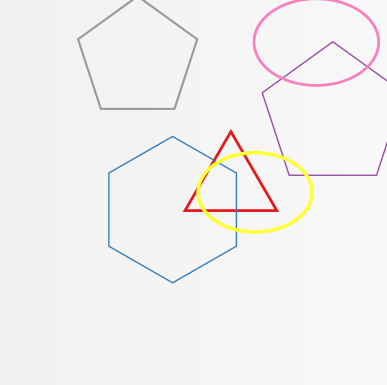[{"shape": "triangle", "thickness": 2, "radius": 0.68, "center": [0.596, 0.521]}, {"shape": "hexagon", "thickness": 1, "radius": 0.95, "center": [0.445, 0.456]}, {"shape": "pentagon", "thickness": 1, "radius": 0.96, "center": [0.859, 0.7]}, {"shape": "oval", "thickness": 2.5, "radius": 0.74, "center": [0.658, 0.5]}, {"shape": "oval", "thickness": 2, "radius": 0.8, "center": [0.816, 0.891]}, {"shape": "pentagon", "thickness": 1.5, "radius": 0.81, "center": [0.355, 0.848]}]